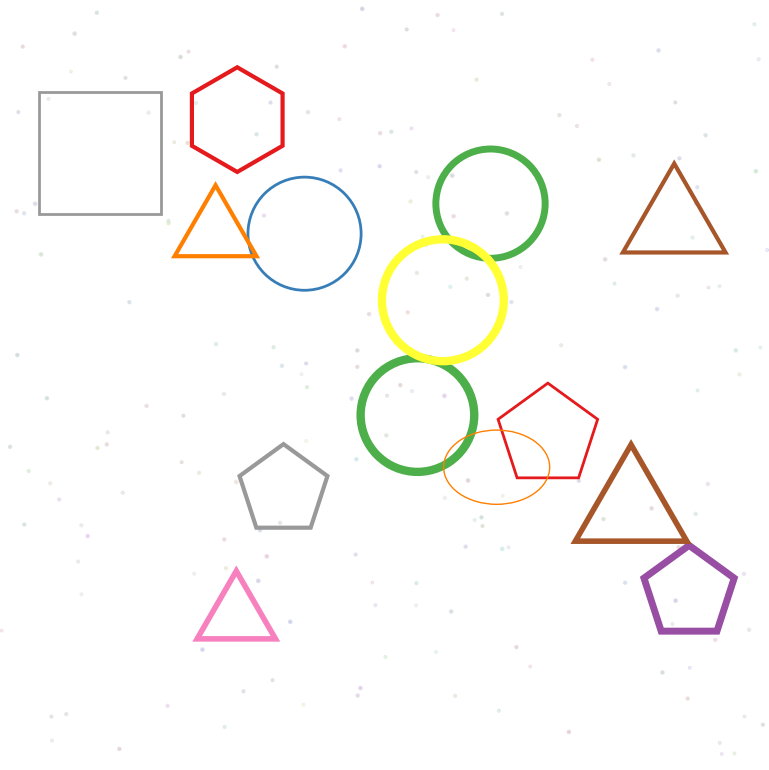[{"shape": "pentagon", "thickness": 1, "radius": 0.34, "center": [0.712, 0.434]}, {"shape": "hexagon", "thickness": 1.5, "radius": 0.34, "center": [0.308, 0.845]}, {"shape": "circle", "thickness": 1, "radius": 0.37, "center": [0.396, 0.696]}, {"shape": "circle", "thickness": 2.5, "radius": 0.35, "center": [0.637, 0.736]}, {"shape": "circle", "thickness": 3, "radius": 0.37, "center": [0.542, 0.461]}, {"shape": "pentagon", "thickness": 2.5, "radius": 0.31, "center": [0.895, 0.23]}, {"shape": "oval", "thickness": 0.5, "radius": 0.34, "center": [0.645, 0.393]}, {"shape": "triangle", "thickness": 1.5, "radius": 0.31, "center": [0.28, 0.698]}, {"shape": "circle", "thickness": 3, "radius": 0.4, "center": [0.575, 0.61]}, {"shape": "triangle", "thickness": 2, "radius": 0.42, "center": [0.82, 0.339]}, {"shape": "triangle", "thickness": 1.5, "radius": 0.38, "center": [0.876, 0.711]}, {"shape": "triangle", "thickness": 2, "radius": 0.29, "center": [0.307, 0.2]}, {"shape": "square", "thickness": 1, "radius": 0.4, "center": [0.13, 0.802]}, {"shape": "pentagon", "thickness": 1.5, "radius": 0.3, "center": [0.368, 0.363]}]